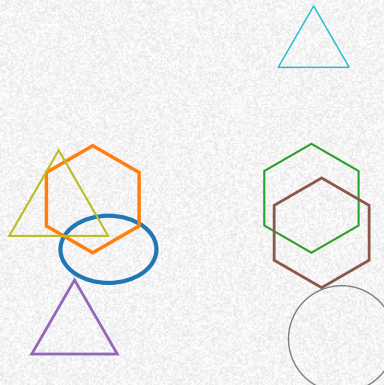[{"shape": "oval", "thickness": 3, "radius": 0.62, "center": [0.282, 0.352]}, {"shape": "hexagon", "thickness": 2.5, "radius": 0.7, "center": [0.241, 0.483]}, {"shape": "hexagon", "thickness": 1.5, "radius": 0.71, "center": [0.809, 0.485]}, {"shape": "triangle", "thickness": 2, "radius": 0.64, "center": [0.194, 0.145]}, {"shape": "hexagon", "thickness": 2, "radius": 0.71, "center": [0.835, 0.395]}, {"shape": "circle", "thickness": 1, "radius": 0.69, "center": [0.888, 0.12]}, {"shape": "triangle", "thickness": 1.5, "radius": 0.74, "center": [0.152, 0.461]}, {"shape": "triangle", "thickness": 1, "radius": 0.53, "center": [0.815, 0.878]}]